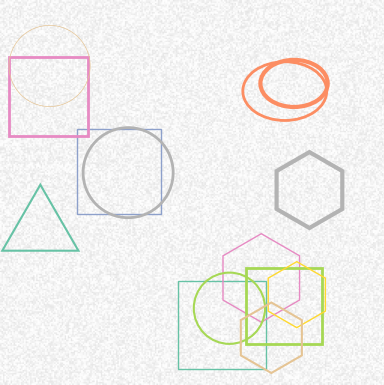[{"shape": "triangle", "thickness": 1.5, "radius": 0.57, "center": [0.105, 0.406]}, {"shape": "square", "thickness": 1, "radius": 0.57, "center": [0.578, 0.156]}, {"shape": "oval", "thickness": 3, "radius": 0.44, "center": [0.764, 0.783]}, {"shape": "oval", "thickness": 2, "radius": 0.54, "center": [0.74, 0.763]}, {"shape": "square", "thickness": 1, "radius": 0.55, "center": [0.309, 0.554]}, {"shape": "hexagon", "thickness": 1, "radius": 0.57, "center": [0.679, 0.278]}, {"shape": "square", "thickness": 2, "radius": 0.51, "center": [0.125, 0.75]}, {"shape": "circle", "thickness": 1.5, "radius": 0.46, "center": [0.596, 0.199]}, {"shape": "square", "thickness": 2, "radius": 0.49, "center": [0.737, 0.205]}, {"shape": "hexagon", "thickness": 1, "radius": 0.43, "center": [0.771, 0.235]}, {"shape": "hexagon", "thickness": 1.5, "radius": 0.46, "center": [0.705, 0.123]}, {"shape": "circle", "thickness": 0.5, "radius": 0.53, "center": [0.129, 0.829]}, {"shape": "hexagon", "thickness": 3, "radius": 0.49, "center": [0.804, 0.506]}, {"shape": "circle", "thickness": 2, "radius": 0.58, "center": [0.333, 0.552]}]